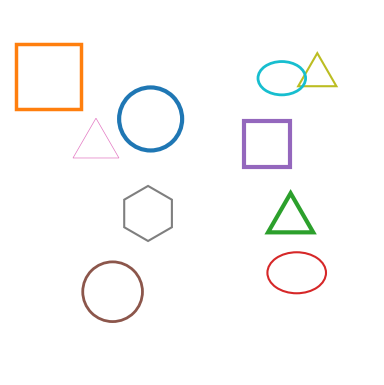[{"shape": "circle", "thickness": 3, "radius": 0.41, "center": [0.391, 0.691]}, {"shape": "square", "thickness": 2.5, "radius": 0.42, "center": [0.126, 0.802]}, {"shape": "triangle", "thickness": 3, "radius": 0.34, "center": [0.755, 0.43]}, {"shape": "oval", "thickness": 1.5, "radius": 0.38, "center": [0.771, 0.291]}, {"shape": "square", "thickness": 3, "radius": 0.3, "center": [0.694, 0.626]}, {"shape": "circle", "thickness": 2, "radius": 0.39, "center": [0.292, 0.242]}, {"shape": "triangle", "thickness": 0.5, "radius": 0.34, "center": [0.249, 0.624]}, {"shape": "hexagon", "thickness": 1.5, "radius": 0.36, "center": [0.385, 0.446]}, {"shape": "triangle", "thickness": 1.5, "radius": 0.29, "center": [0.824, 0.805]}, {"shape": "oval", "thickness": 2, "radius": 0.31, "center": [0.732, 0.797]}]